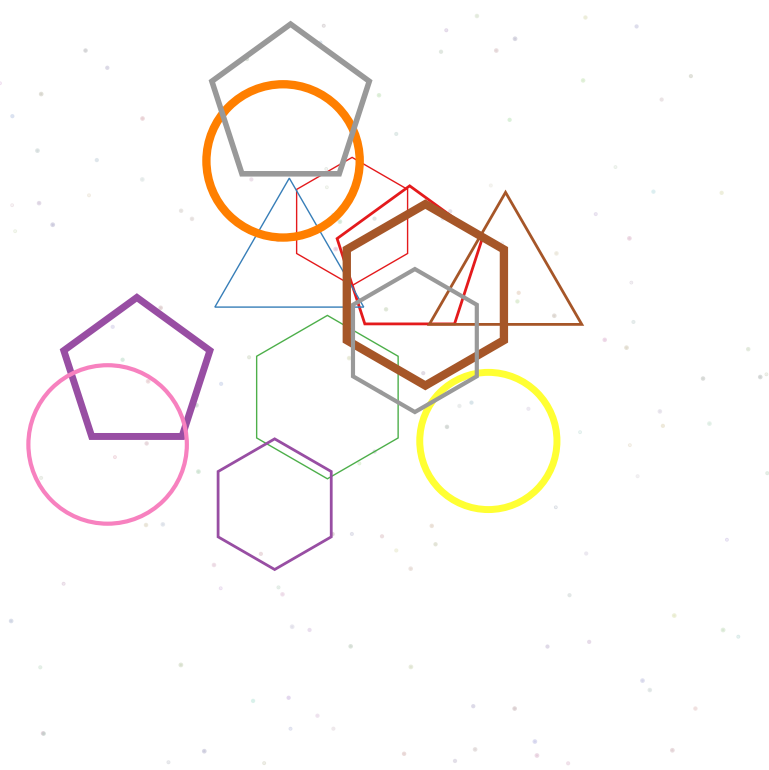[{"shape": "pentagon", "thickness": 1, "radius": 0.5, "center": [0.532, 0.66]}, {"shape": "hexagon", "thickness": 0.5, "radius": 0.42, "center": [0.457, 0.712]}, {"shape": "triangle", "thickness": 0.5, "radius": 0.56, "center": [0.376, 0.657]}, {"shape": "hexagon", "thickness": 0.5, "radius": 0.53, "center": [0.425, 0.484]}, {"shape": "pentagon", "thickness": 2.5, "radius": 0.5, "center": [0.178, 0.514]}, {"shape": "hexagon", "thickness": 1, "radius": 0.42, "center": [0.357, 0.345]}, {"shape": "circle", "thickness": 3, "radius": 0.5, "center": [0.368, 0.791]}, {"shape": "circle", "thickness": 2.5, "radius": 0.45, "center": [0.634, 0.427]}, {"shape": "triangle", "thickness": 1, "radius": 0.57, "center": [0.657, 0.636]}, {"shape": "hexagon", "thickness": 3, "radius": 0.59, "center": [0.552, 0.617]}, {"shape": "circle", "thickness": 1.5, "radius": 0.51, "center": [0.14, 0.423]}, {"shape": "hexagon", "thickness": 1.5, "radius": 0.46, "center": [0.539, 0.558]}, {"shape": "pentagon", "thickness": 2, "radius": 0.54, "center": [0.377, 0.861]}]